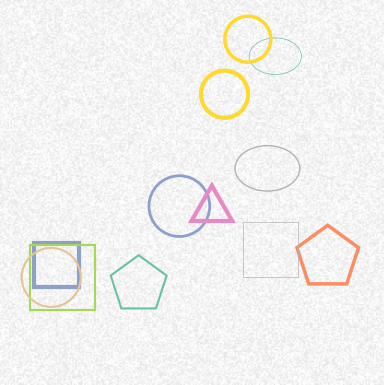[{"shape": "pentagon", "thickness": 1.5, "radius": 0.38, "center": [0.36, 0.261]}, {"shape": "oval", "thickness": 0.5, "radius": 0.34, "center": [0.715, 0.854]}, {"shape": "pentagon", "thickness": 2.5, "radius": 0.42, "center": [0.851, 0.331]}, {"shape": "square", "thickness": 3, "radius": 0.29, "center": [0.146, 0.311]}, {"shape": "circle", "thickness": 2, "radius": 0.39, "center": [0.466, 0.465]}, {"shape": "triangle", "thickness": 3, "radius": 0.31, "center": [0.55, 0.457]}, {"shape": "square", "thickness": 1.5, "radius": 0.42, "center": [0.162, 0.279]}, {"shape": "circle", "thickness": 3, "radius": 0.31, "center": [0.583, 0.755]}, {"shape": "circle", "thickness": 2.5, "radius": 0.3, "center": [0.644, 0.898]}, {"shape": "circle", "thickness": 1.5, "radius": 0.38, "center": [0.133, 0.279]}, {"shape": "oval", "thickness": 1, "radius": 0.42, "center": [0.695, 0.563]}, {"shape": "square", "thickness": 0.5, "radius": 0.35, "center": [0.703, 0.352]}]